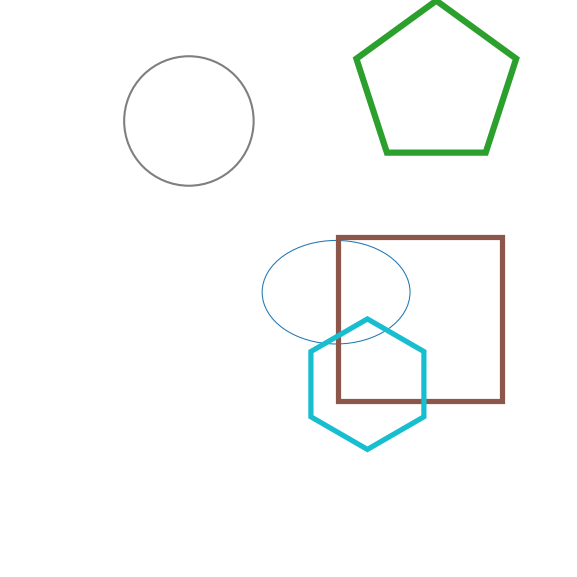[{"shape": "oval", "thickness": 0.5, "radius": 0.64, "center": [0.582, 0.493]}, {"shape": "pentagon", "thickness": 3, "radius": 0.73, "center": [0.755, 0.853]}, {"shape": "square", "thickness": 2.5, "radius": 0.71, "center": [0.728, 0.447]}, {"shape": "circle", "thickness": 1, "radius": 0.56, "center": [0.327, 0.79]}, {"shape": "hexagon", "thickness": 2.5, "radius": 0.56, "center": [0.636, 0.334]}]